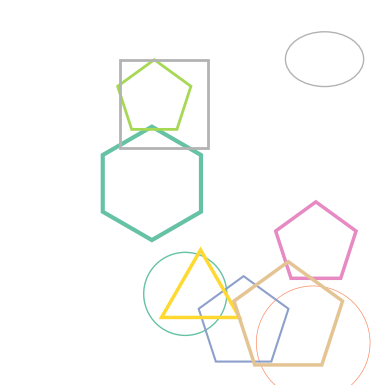[{"shape": "circle", "thickness": 1, "radius": 0.54, "center": [0.481, 0.237]}, {"shape": "hexagon", "thickness": 3, "radius": 0.74, "center": [0.394, 0.524]}, {"shape": "circle", "thickness": 0.5, "radius": 0.74, "center": [0.814, 0.11]}, {"shape": "pentagon", "thickness": 1.5, "radius": 0.61, "center": [0.633, 0.16]}, {"shape": "pentagon", "thickness": 2.5, "radius": 0.55, "center": [0.82, 0.366]}, {"shape": "pentagon", "thickness": 2, "radius": 0.5, "center": [0.401, 0.745]}, {"shape": "triangle", "thickness": 2.5, "radius": 0.58, "center": [0.521, 0.234]}, {"shape": "pentagon", "thickness": 2.5, "radius": 0.74, "center": [0.749, 0.172]}, {"shape": "oval", "thickness": 1, "radius": 0.51, "center": [0.843, 0.846]}, {"shape": "square", "thickness": 2, "radius": 0.57, "center": [0.426, 0.73]}]